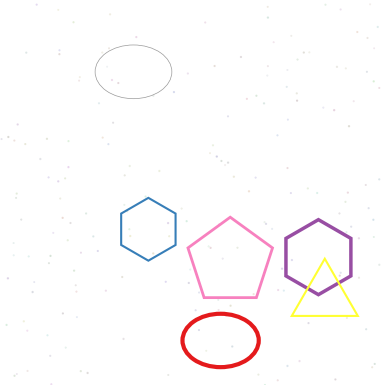[{"shape": "oval", "thickness": 3, "radius": 0.5, "center": [0.573, 0.116]}, {"shape": "hexagon", "thickness": 1.5, "radius": 0.41, "center": [0.385, 0.405]}, {"shape": "hexagon", "thickness": 2.5, "radius": 0.49, "center": [0.827, 0.332]}, {"shape": "triangle", "thickness": 1.5, "radius": 0.5, "center": [0.844, 0.229]}, {"shape": "pentagon", "thickness": 2, "radius": 0.58, "center": [0.598, 0.32]}, {"shape": "oval", "thickness": 0.5, "radius": 0.5, "center": [0.347, 0.813]}]